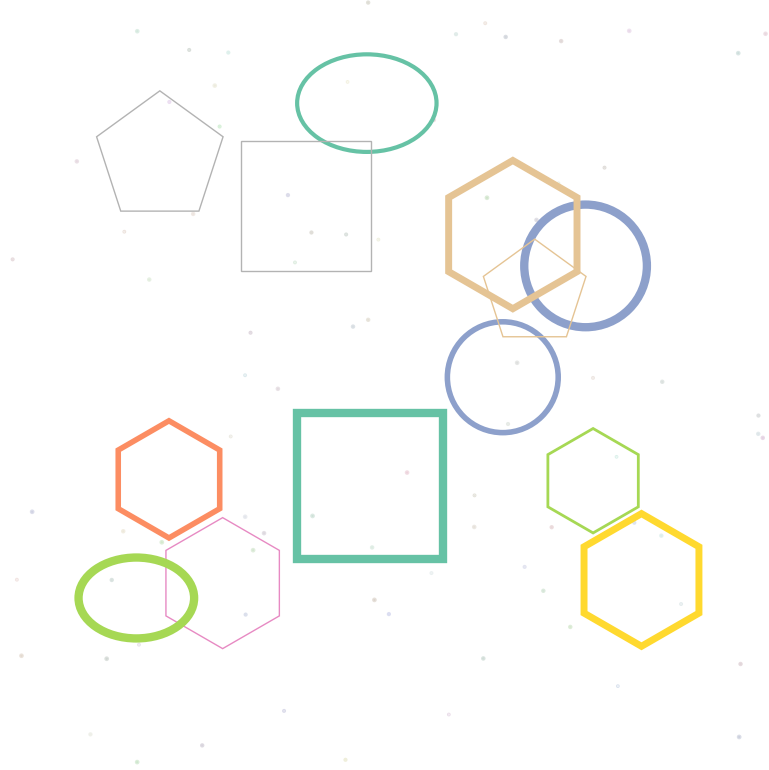[{"shape": "oval", "thickness": 1.5, "radius": 0.45, "center": [0.476, 0.866]}, {"shape": "square", "thickness": 3, "radius": 0.47, "center": [0.48, 0.369]}, {"shape": "hexagon", "thickness": 2, "radius": 0.38, "center": [0.219, 0.377]}, {"shape": "circle", "thickness": 2, "radius": 0.36, "center": [0.653, 0.51]}, {"shape": "circle", "thickness": 3, "radius": 0.4, "center": [0.76, 0.655]}, {"shape": "hexagon", "thickness": 0.5, "radius": 0.43, "center": [0.289, 0.243]}, {"shape": "oval", "thickness": 3, "radius": 0.38, "center": [0.177, 0.223]}, {"shape": "hexagon", "thickness": 1, "radius": 0.34, "center": [0.77, 0.376]}, {"shape": "hexagon", "thickness": 2.5, "radius": 0.43, "center": [0.833, 0.247]}, {"shape": "hexagon", "thickness": 2.5, "radius": 0.48, "center": [0.666, 0.695]}, {"shape": "pentagon", "thickness": 0.5, "radius": 0.35, "center": [0.694, 0.619]}, {"shape": "square", "thickness": 0.5, "radius": 0.42, "center": [0.397, 0.732]}, {"shape": "pentagon", "thickness": 0.5, "radius": 0.43, "center": [0.208, 0.796]}]